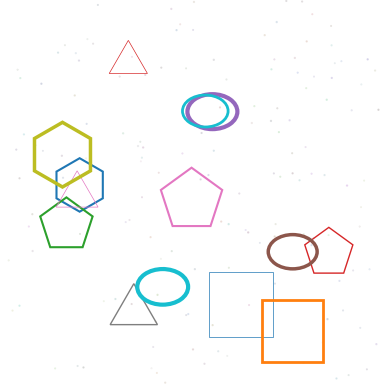[{"shape": "hexagon", "thickness": 1.5, "radius": 0.35, "center": [0.207, 0.52]}, {"shape": "square", "thickness": 0.5, "radius": 0.42, "center": [0.626, 0.21]}, {"shape": "square", "thickness": 2, "radius": 0.4, "center": [0.76, 0.14]}, {"shape": "pentagon", "thickness": 1.5, "radius": 0.36, "center": [0.173, 0.416]}, {"shape": "triangle", "thickness": 0.5, "radius": 0.29, "center": [0.333, 0.838]}, {"shape": "pentagon", "thickness": 1, "radius": 0.33, "center": [0.854, 0.344]}, {"shape": "oval", "thickness": 3, "radius": 0.32, "center": [0.552, 0.71]}, {"shape": "oval", "thickness": 2.5, "radius": 0.32, "center": [0.76, 0.346]}, {"shape": "pentagon", "thickness": 1.5, "radius": 0.42, "center": [0.498, 0.481]}, {"shape": "triangle", "thickness": 0.5, "radius": 0.31, "center": [0.2, 0.493]}, {"shape": "triangle", "thickness": 1, "radius": 0.35, "center": [0.348, 0.192]}, {"shape": "hexagon", "thickness": 2.5, "radius": 0.42, "center": [0.162, 0.598]}, {"shape": "oval", "thickness": 2, "radius": 0.3, "center": [0.533, 0.712]}, {"shape": "oval", "thickness": 3, "radius": 0.33, "center": [0.423, 0.255]}]